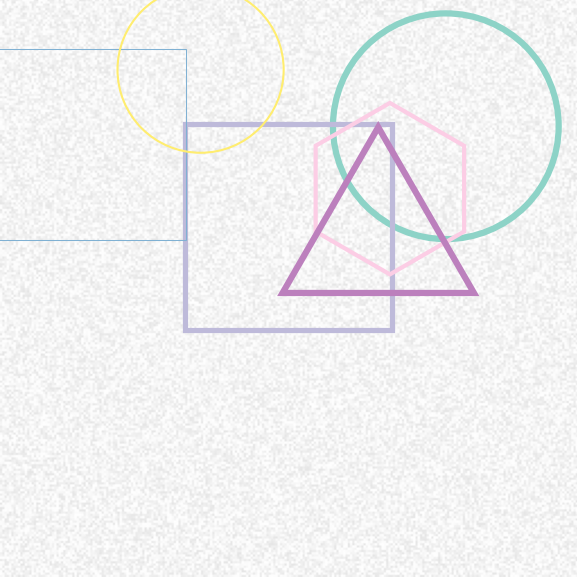[{"shape": "circle", "thickness": 3, "radius": 0.98, "center": [0.772, 0.781]}, {"shape": "square", "thickness": 2.5, "radius": 0.89, "center": [0.5, 0.606]}, {"shape": "square", "thickness": 0.5, "radius": 0.83, "center": [0.157, 0.749]}, {"shape": "hexagon", "thickness": 2, "radius": 0.74, "center": [0.675, 0.672]}, {"shape": "triangle", "thickness": 3, "radius": 0.96, "center": [0.655, 0.588]}, {"shape": "circle", "thickness": 1, "radius": 0.72, "center": [0.347, 0.878]}]